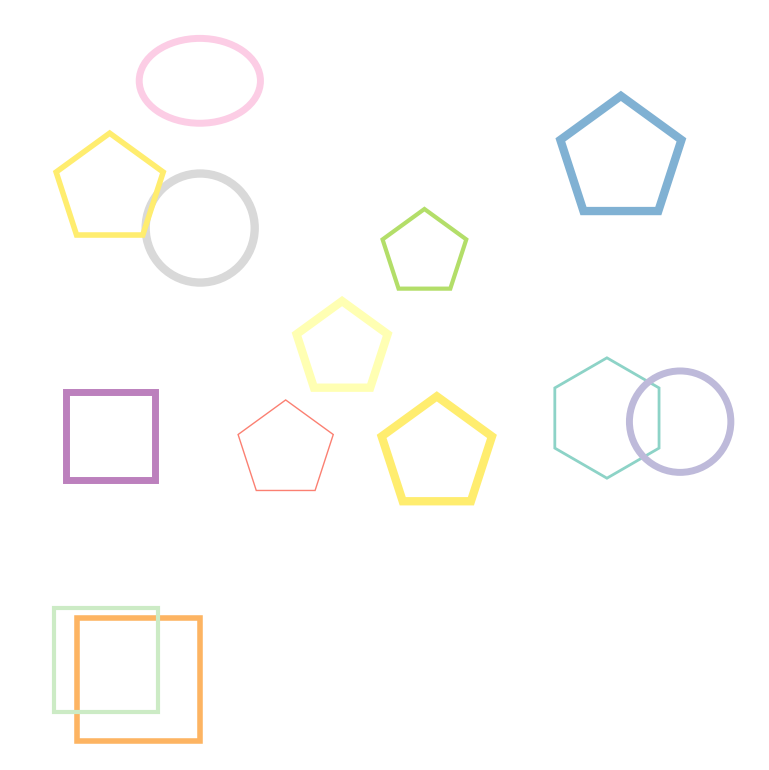[{"shape": "hexagon", "thickness": 1, "radius": 0.39, "center": [0.788, 0.457]}, {"shape": "pentagon", "thickness": 3, "radius": 0.31, "center": [0.444, 0.547]}, {"shape": "circle", "thickness": 2.5, "radius": 0.33, "center": [0.883, 0.452]}, {"shape": "pentagon", "thickness": 0.5, "radius": 0.32, "center": [0.371, 0.416]}, {"shape": "pentagon", "thickness": 3, "radius": 0.41, "center": [0.806, 0.793]}, {"shape": "square", "thickness": 2, "radius": 0.4, "center": [0.18, 0.117]}, {"shape": "pentagon", "thickness": 1.5, "radius": 0.29, "center": [0.551, 0.671]}, {"shape": "oval", "thickness": 2.5, "radius": 0.39, "center": [0.26, 0.895]}, {"shape": "circle", "thickness": 3, "radius": 0.35, "center": [0.26, 0.704]}, {"shape": "square", "thickness": 2.5, "radius": 0.29, "center": [0.144, 0.434]}, {"shape": "square", "thickness": 1.5, "radius": 0.34, "center": [0.137, 0.143]}, {"shape": "pentagon", "thickness": 3, "radius": 0.38, "center": [0.567, 0.41]}, {"shape": "pentagon", "thickness": 2, "radius": 0.37, "center": [0.142, 0.754]}]